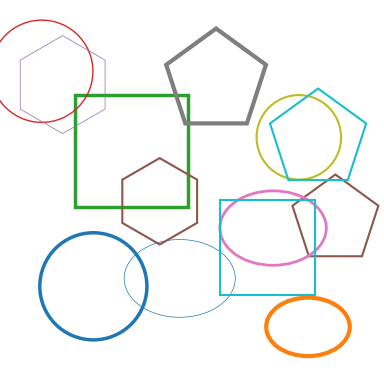[{"shape": "oval", "thickness": 0.5, "radius": 0.72, "center": [0.467, 0.277]}, {"shape": "circle", "thickness": 2.5, "radius": 0.7, "center": [0.242, 0.256]}, {"shape": "oval", "thickness": 3, "radius": 0.54, "center": [0.8, 0.151]}, {"shape": "square", "thickness": 2.5, "radius": 0.73, "center": [0.342, 0.608]}, {"shape": "circle", "thickness": 1, "radius": 0.66, "center": [0.108, 0.815]}, {"shape": "hexagon", "thickness": 0.5, "radius": 0.64, "center": [0.163, 0.78]}, {"shape": "pentagon", "thickness": 1.5, "radius": 0.59, "center": [0.871, 0.429]}, {"shape": "hexagon", "thickness": 1.5, "radius": 0.56, "center": [0.415, 0.477]}, {"shape": "oval", "thickness": 2, "radius": 0.69, "center": [0.709, 0.408]}, {"shape": "pentagon", "thickness": 3, "radius": 0.68, "center": [0.561, 0.79]}, {"shape": "circle", "thickness": 1.5, "radius": 0.55, "center": [0.776, 0.643]}, {"shape": "pentagon", "thickness": 1.5, "radius": 0.66, "center": [0.826, 0.639]}, {"shape": "square", "thickness": 1.5, "radius": 0.62, "center": [0.695, 0.357]}]